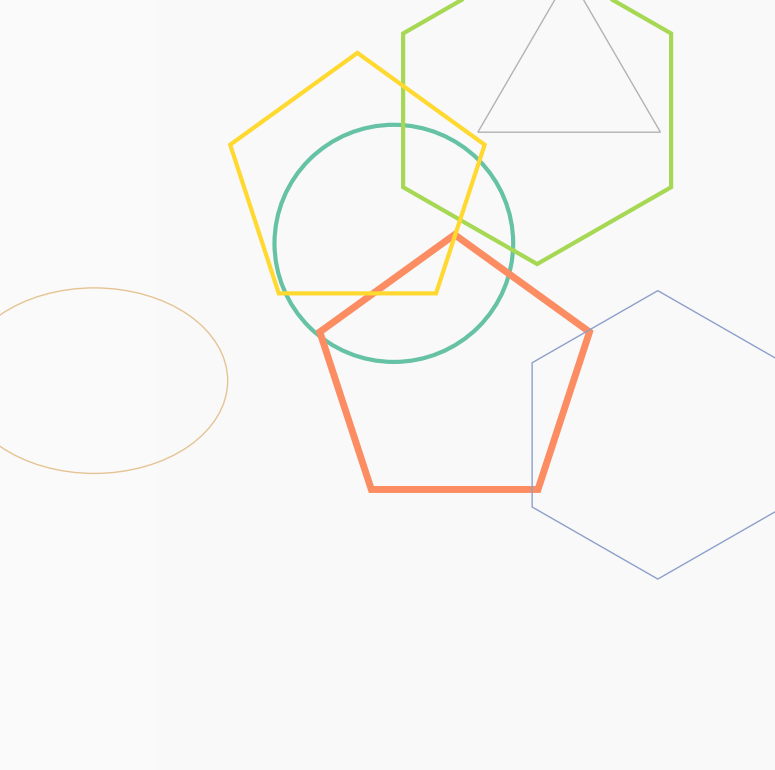[{"shape": "circle", "thickness": 1.5, "radius": 0.77, "center": [0.508, 0.684]}, {"shape": "pentagon", "thickness": 2.5, "radius": 0.91, "center": [0.587, 0.512]}, {"shape": "hexagon", "thickness": 0.5, "radius": 0.94, "center": [0.849, 0.435]}, {"shape": "hexagon", "thickness": 1.5, "radius": 1.0, "center": [0.693, 0.857]}, {"shape": "pentagon", "thickness": 1.5, "radius": 0.86, "center": [0.461, 0.759]}, {"shape": "oval", "thickness": 0.5, "radius": 0.86, "center": [0.122, 0.506]}, {"shape": "triangle", "thickness": 0.5, "radius": 0.68, "center": [0.734, 0.896]}]